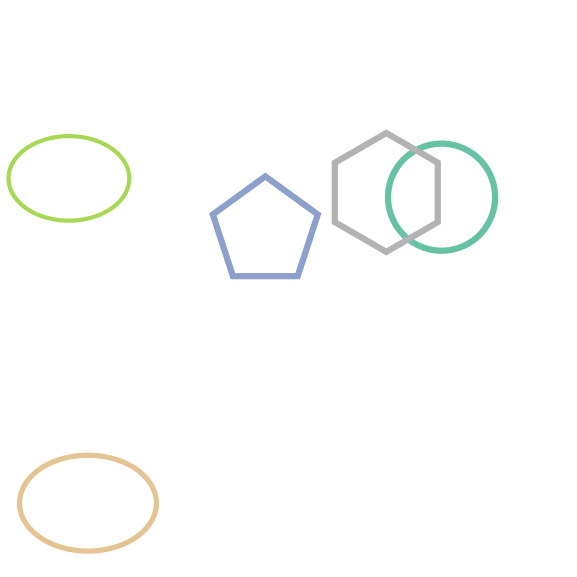[{"shape": "circle", "thickness": 3, "radius": 0.46, "center": [0.765, 0.658]}, {"shape": "pentagon", "thickness": 3, "radius": 0.48, "center": [0.459, 0.598]}, {"shape": "oval", "thickness": 2, "radius": 0.52, "center": [0.119, 0.69]}, {"shape": "oval", "thickness": 2.5, "radius": 0.59, "center": [0.152, 0.128]}, {"shape": "hexagon", "thickness": 3, "radius": 0.51, "center": [0.669, 0.666]}]